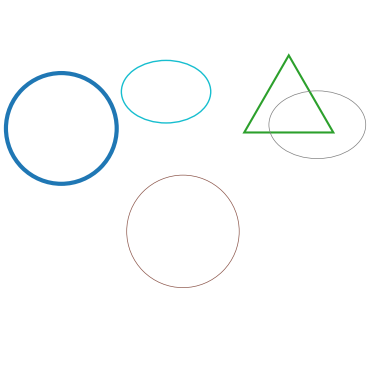[{"shape": "circle", "thickness": 3, "radius": 0.72, "center": [0.159, 0.666]}, {"shape": "triangle", "thickness": 1.5, "radius": 0.67, "center": [0.75, 0.723]}, {"shape": "circle", "thickness": 0.5, "radius": 0.73, "center": [0.475, 0.399]}, {"shape": "oval", "thickness": 0.5, "radius": 0.63, "center": [0.824, 0.676]}, {"shape": "oval", "thickness": 1, "radius": 0.58, "center": [0.431, 0.762]}]